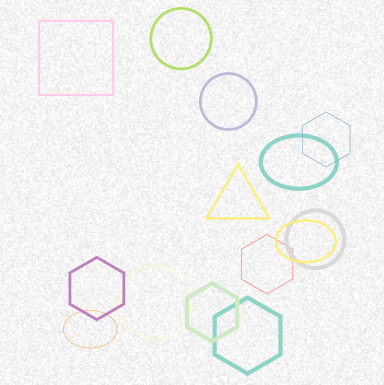[{"shape": "oval", "thickness": 3, "radius": 0.49, "center": [0.776, 0.579]}, {"shape": "hexagon", "thickness": 3, "radius": 0.49, "center": [0.643, 0.128]}, {"shape": "circle", "thickness": 0.5, "radius": 0.47, "center": [0.402, 0.215]}, {"shape": "circle", "thickness": 2, "radius": 0.36, "center": [0.593, 0.736]}, {"shape": "hexagon", "thickness": 0.5, "radius": 0.39, "center": [0.694, 0.314]}, {"shape": "hexagon", "thickness": 0.5, "radius": 0.36, "center": [0.847, 0.638]}, {"shape": "oval", "thickness": 0.5, "radius": 0.35, "center": [0.234, 0.145]}, {"shape": "circle", "thickness": 2, "radius": 0.39, "center": [0.47, 0.9]}, {"shape": "square", "thickness": 1.5, "radius": 0.48, "center": [0.197, 0.85]}, {"shape": "circle", "thickness": 3, "radius": 0.38, "center": [0.819, 0.378]}, {"shape": "hexagon", "thickness": 2, "radius": 0.4, "center": [0.252, 0.251]}, {"shape": "hexagon", "thickness": 3, "radius": 0.38, "center": [0.551, 0.189]}, {"shape": "triangle", "thickness": 1.5, "radius": 0.47, "center": [0.618, 0.48]}, {"shape": "oval", "thickness": 1.5, "radius": 0.39, "center": [0.794, 0.373]}]